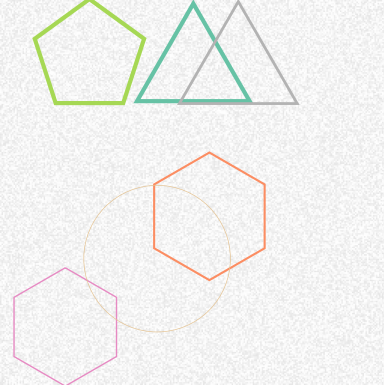[{"shape": "triangle", "thickness": 3, "radius": 0.84, "center": [0.502, 0.822]}, {"shape": "hexagon", "thickness": 1.5, "radius": 0.83, "center": [0.544, 0.438]}, {"shape": "hexagon", "thickness": 1, "radius": 0.77, "center": [0.17, 0.151]}, {"shape": "pentagon", "thickness": 3, "radius": 0.75, "center": [0.232, 0.853]}, {"shape": "circle", "thickness": 0.5, "radius": 0.95, "center": [0.408, 0.328]}, {"shape": "triangle", "thickness": 2, "radius": 0.88, "center": [0.619, 0.819]}]